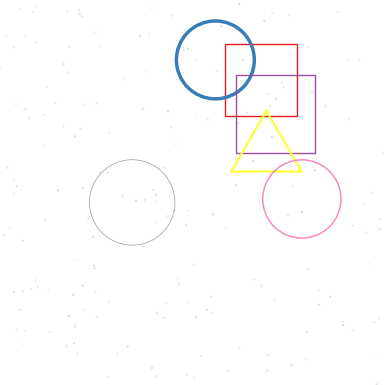[{"shape": "square", "thickness": 1, "radius": 0.47, "center": [0.677, 0.793]}, {"shape": "circle", "thickness": 2.5, "radius": 0.51, "center": [0.559, 0.844]}, {"shape": "square", "thickness": 1, "radius": 0.51, "center": [0.716, 0.704]}, {"shape": "triangle", "thickness": 1.5, "radius": 0.53, "center": [0.692, 0.607]}, {"shape": "circle", "thickness": 1, "radius": 0.51, "center": [0.784, 0.483]}, {"shape": "circle", "thickness": 0.5, "radius": 0.55, "center": [0.343, 0.474]}]